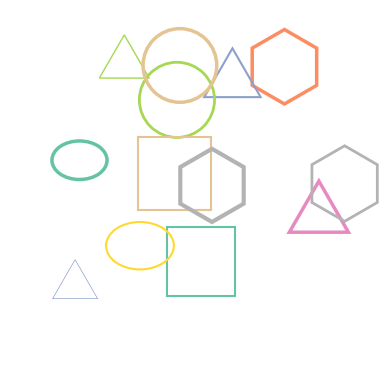[{"shape": "oval", "thickness": 2.5, "radius": 0.36, "center": [0.206, 0.584]}, {"shape": "square", "thickness": 1.5, "radius": 0.45, "center": [0.522, 0.321]}, {"shape": "hexagon", "thickness": 2.5, "radius": 0.48, "center": [0.739, 0.827]}, {"shape": "triangle", "thickness": 0.5, "radius": 0.34, "center": [0.195, 0.258]}, {"shape": "triangle", "thickness": 1.5, "radius": 0.42, "center": [0.604, 0.79]}, {"shape": "triangle", "thickness": 2.5, "radius": 0.44, "center": [0.828, 0.441]}, {"shape": "triangle", "thickness": 1, "radius": 0.37, "center": [0.323, 0.835]}, {"shape": "circle", "thickness": 2, "radius": 0.49, "center": [0.46, 0.741]}, {"shape": "oval", "thickness": 1.5, "radius": 0.44, "center": [0.364, 0.362]}, {"shape": "square", "thickness": 1.5, "radius": 0.48, "center": [0.453, 0.549]}, {"shape": "circle", "thickness": 2.5, "radius": 0.48, "center": [0.467, 0.83]}, {"shape": "hexagon", "thickness": 2, "radius": 0.49, "center": [0.895, 0.523]}, {"shape": "hexagon", "thickness": 3, "radius": 0.48, "center": [0.551, 0.518]}]